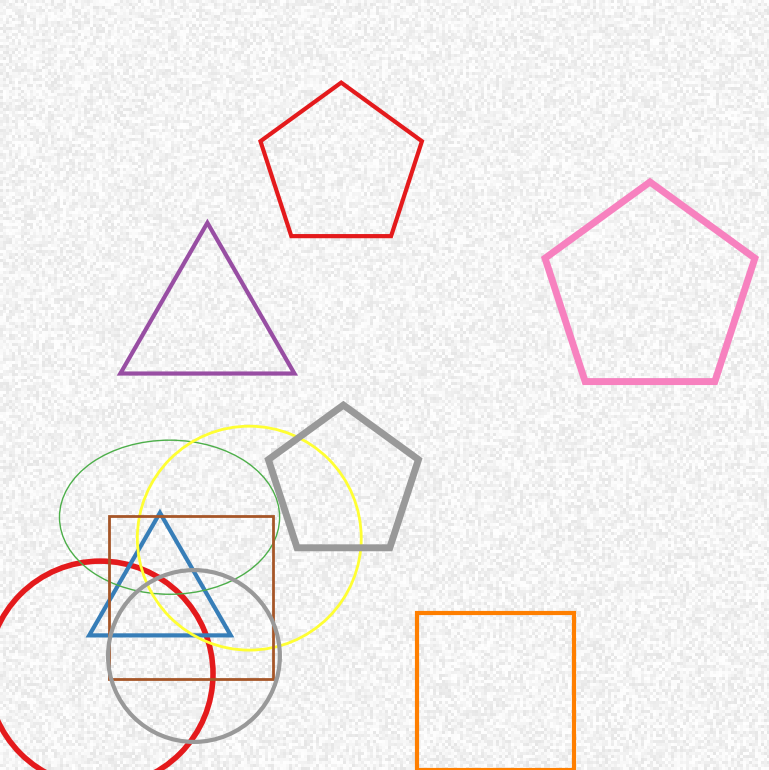[{"shape": "pentagon", "thickness": 1.5, "radius": 0.55, "center": [0.443, 0.783]}, {"shape": "circle", "thickness": 2, "radius": 0.73, "center": [0.13, 0.125]}, {"shape": "triangle", "thickness": 1.5, "radius": 0.53, "center": [0.208, 0.228]}, {"shape": "oval", "thickness": 0.5, "radius": 0.71, "center": [0.22, 0.328]}, {"shape": "triangle", "thickness": 1.5, "radius": 0.65, "center": [0.269, 0.58]}, {"shape": "square", "thickness": 1.5, "radius": 0.51, "center": [0.644, 0.102]}, {"shape": "circle", "thickness": 1, "radius": 0.73, "center": [0.324, 0.301]}, {"shape": "square", "thickness": 1, "radius": 0.53, "center": [0.248, 0.224]}, {"shape": "pentagon", "thickness": 2.5, "radius": 0.72, "center": [0.844, 0.62]}, {"shape": "pentagon", "thickness": 2.5, "radius": 0.51, "center": [0.446, 0.371]}, {"shape": "circle", "thickness": 1.5, "radius": 0.56, "center": [0.252, 0.148]}]